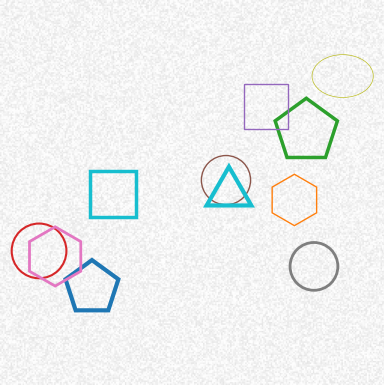[{"shape": "pentagon", "thickness": 3, "radius": 0.36, "center": [0.239, 0.252]}, {"shape": "hexagon", "thickness": 1, "radius": 0.33, "center": [0.765, 0.481]}, {"shape": "pentagon", "thickness": 2.5, "radius": 0.42, "center": [0.796, 0.66]}, {"shape": "circle", "thickness": 1.5, "radius": 0.36, "center": [0.101, 0.348]}, {"shape": "square", "thickness": 1, "radius": 0.29, "center": [0.691, 0.724]}, {"shape": "circle", "thickness": 1, "radius": 0.32, "center": [0.587, 0.532]}, {"shape": "hexagon", "thickness": 2, "radius": 0.38, "center": [0.143, 0.334]}, {"shape": "circle", "thickness": 2, "radius": 0.31, "center": [0.815, 0.308]}, {"shape": "oval", "thickness": 0.5, "radius": 0.4, "center": [0.89, 0.802]}, {"shape": "square", "thickness": 2.5, "radius": 0.3, "center": [0.294, 0.496]}, {"shape": "triangle", "thickness": 3, "radius": 0.34, "center": [0.595, 0.5]}]